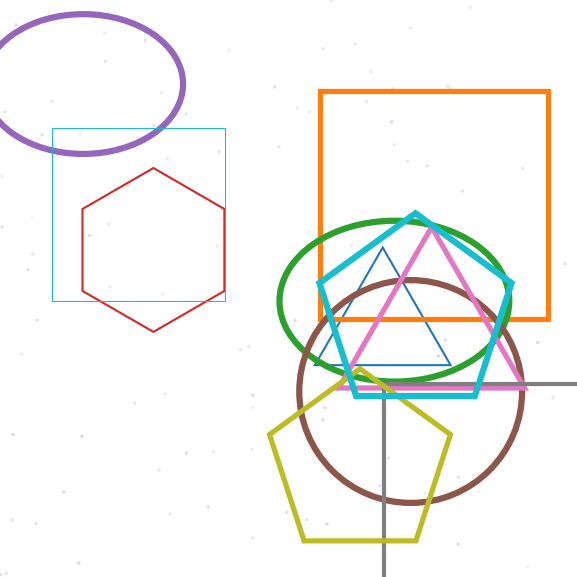[{"shape": "triangle", "thickness": 1, "radius": 0.68, "center": [0.663, 0.435]}, {"shape": "square", "thickness": 2.5, "radius": 0.99, "center": [0.752, 0.644]}, {"shape": "oval", "thickness": 3, "radius": 0.99, "center": [0.683, 0.478]}, {"shape": "hexagon", "thickness": 1, "radius": 0.71, "center": [0.266, 0.566]}, {"shape": "oval", "thickness": 3, "radius": 0.86, "center": [0.144, 0.854]}, {"shape": "circle", "thickness": 3, "radius": 0.96, "center": [0.711, 0.321]}, {"shape": "triangle", "thickness": 2.5, "radius": 0.93, "center": [0.747, 0.42]}, {"shape": "square", "thickness": 2, "radius": 0.96, "center": [0.856, 0.143]}, {"shape": "pentagon", "thickness": 2.5, "radius": 0.82, "center": [0.623, 0.196]}, {"shape": "square", "thickness": 0.5, "radius": 0.75, "center": [0.24, 0.628]}, {"shape": "pentagon", "thickness": 3, "radius": 0.87, "center": [0.719, 0.455]}]